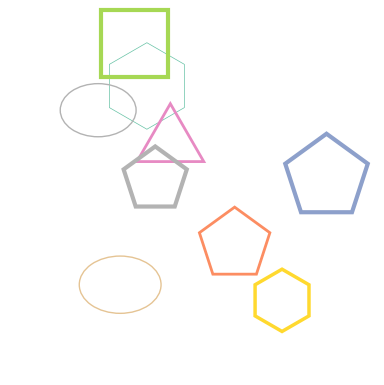[{"shape": "hexagon", "thickness": 0.5, "radius": 0.56, "center": [0.381, 0.777]}, {"shape": "pentagon", "thickness": 2, "radius": 0.48, "center": [0.609, 0.366]}, {"shape": "pentagon", "thickness": 3, "radius": 0.56, "center": [0.848, 0.54]}, {"shape": "triangle", "thickness": 2, "radius": 0.5, "center": [0.442, 0.63]}, {"shape": "square", "thickness": 3, "radius": 0.43, "center": [0.35, 0.887]}, {"shape": "hexagon", "thickness": 2.5, "radius": 0.4, "center": [0.733, 0.22]}, {"shape": "oval", "thickness": 1, "radius": 0.53, "center": [0.312, 0.261]}, {"shape": "pentagon", "thickness": 3, "radius": 0.43, "center": [0.403, 0.533]}, {"shape": "oval", "thickness": 1, "radius": 0.49, "center": [0.255, 0.714]}]